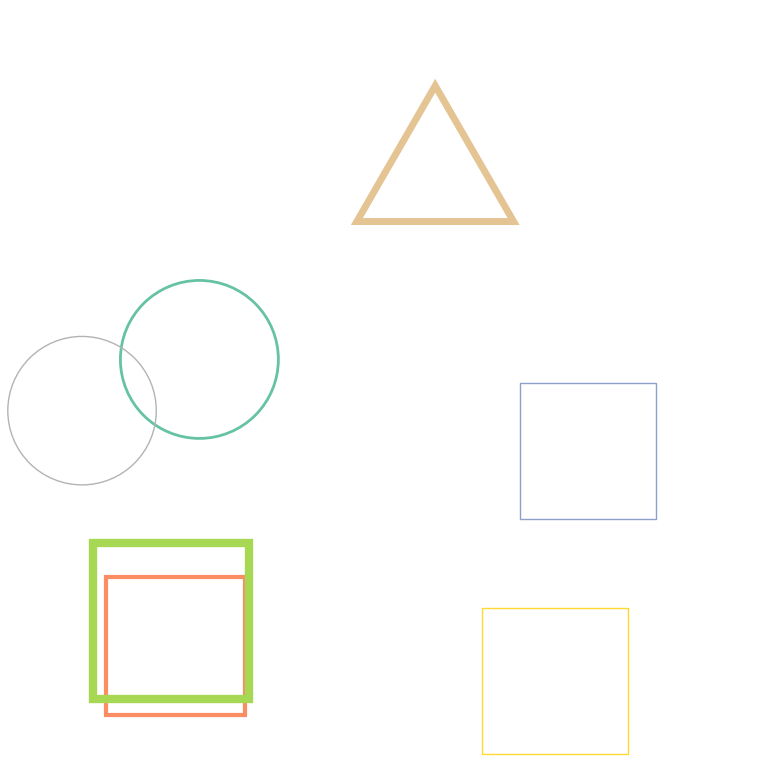[{"shape": "circle", "thickness": 1, "radius": 0.51, "center": [0.259, 0.533]}, {"shape": "square", "thickness": 1.5, "radius": 0.45, "center": [0.228, 0.161]}, {"shape": "square", "thickness": 0.5, "radius": 0.44, "center": [0.764, 0.414]}, {"shape": "square", "thickness": 3, "radius": 0.51, "center": [0.222, 0.193]}, {"shape": "square", "thickness": 0.5, "radius": 0.47, "center": [0.721, 0.115]}, {"shape": "triangle", "thickness": 2.5, "radius": 0.59, "center": [0.565, 0.771]}, {"shape": "circle", "thickness": 0.5, "radius": 0.48, "center": [0.107, 0.467]}]